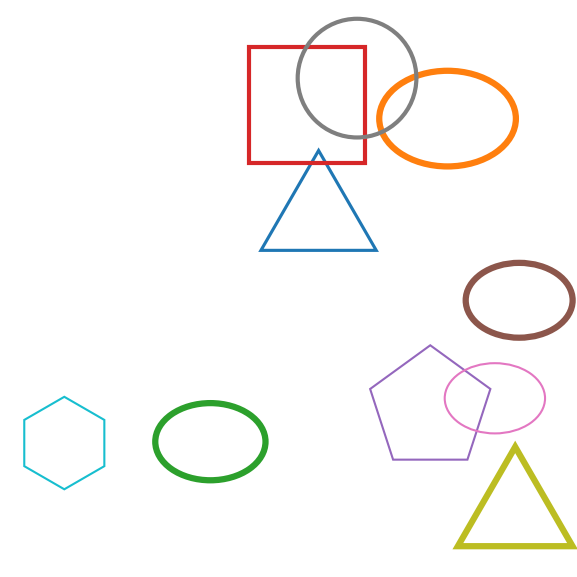[{"shape": "triangle", "thickness": 1.5, "radius": 0.58, "center": [0.552, 0.623]}, {"shape": "oval", "thickness": 3, "radius": 0.59, "center": [0.775, 0.794]}, {"shape": "oval", "thickness": 3, "radius": 0.48, "center": [0.364, 0.234]}, {"shape": "square", "thickness": 2, "radius": 0.5, "center": [0.532, 0.817]}, {"shape": "pentagon", "thickness": 1, "radius": 0.55, "center": [0.745, 0.292]}, {"shape": "oval", "thickness": 3, "radius": 0.46, "center": [0.899, 0.479]}, {"shape": "oval", "thickness": 1, "radius": 0.43, "center": [0.857, 0.309]}, {"shape": "circle", "thickness": 2, "radius": 0.51, "center": [0.618, 0.864]}, {"shape": "triangle", "thickness": 3, "radius": 0.57, "center": [0.892, 0.111]}, {"shape": "hexagon", "thickness": 1, "radius": 0.4, "center": [0.111, 0.232]}]